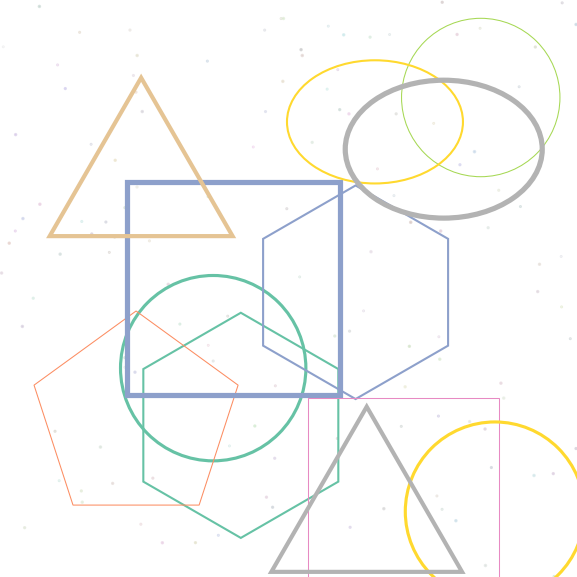[{"shape": "circle", "thickness": 1.5, "radius": 0.8, "center": [0.369, 0.362]}, {"shape": "hexagon", "thickness": 1, "radius": 0.97, "center": [0.417, 0.263]}, {"shape": "pentagon", "thickness": 0.5, "radius": 0.93, "center": [0.236, 0.275]}, {"shape": "hexagon", "thickness": 1, "radius": 0.92, "center": [0.616, 0.493]}, {"shape": "square", "thickness": 2.5, "radius": 0.92, "center": [0.405, 0.499]}, {"shape": "square", "thickness": 0.5, "radius": 0.82, "center": [0.699, 0.146]}, {"shape": "circle", "thickness": 0.5, "radius": 0.69, "center": [0.832, 0.83]}, {"shape": "circle", "thickness": 1.5, "radius": 0.78, "center": [0.857, 0.113]}, {"shape": "oval", "thickness": 1, "radius": 0.76, "center": [0.649, 0.788]}, {"shape": "triangle", "thickness": 2, "radius": 0.91, "center": [0.244, 0.682]}, {"shape": "oval", "thickness": 2.5, "radius": 0.85, "center": [0.768, 0.741]}, {"shape": "triangle", "thickness": 2, "radius": 0.95, "center": [0.635, 0.104]}]